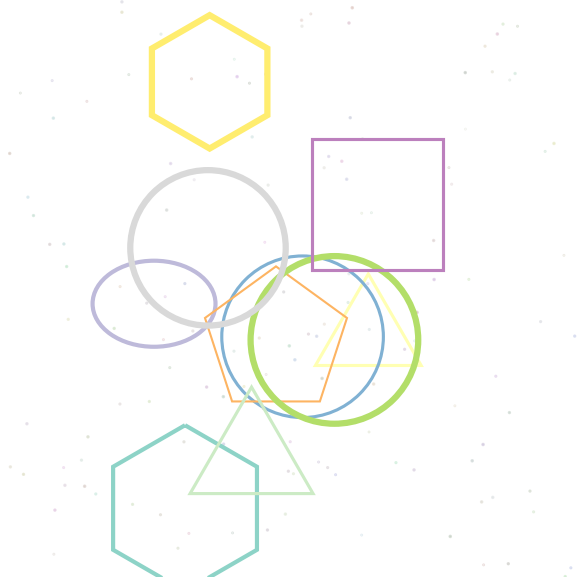[{"shape": "hexagon", "thickness": 2, "radius": 0.72, "center": [0.32, 0.119]}, {"shape": "triangle", "thickness": 1.5, "radius": 0.53, "center": [0.638, 0.419]}, {"shape": "oval", "thickness": 2, "radius": 0.53, "center": [0.267, 0.473]}, {"shape": "circle", "thickness": 1.5, "radius": 0.7, "center": [0.524, 0.416]}, {"shape": "pentagon", "thickness": 1, "radius": 0.65, "center": [0.478, 0.409]}, {"shape": "circle", "thickness": 3, "radius": 0.73, "center": [0.579, 0.411]}, {"shape": "circle", "thickness": 3, "radius": 0.67, "center": [0.36, 0.57]}, {"shape": "square", "thickness": 1.5, "radius": 0.57, "center": [0.654, 0.645]}, {"shape": "triangle", "thickness": 1.5, "radius": 0.61, "center": [0.436, 0.206]}, {"shape": "hexagon", "thickness": 3, "radius": 0.58, "center": [0.363, 0.857]}]